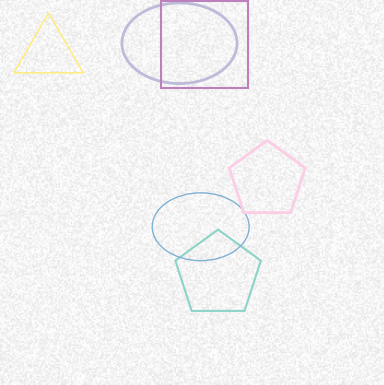[{"shape": "pentagon", "thickness": 1.5, "radius": 0.58, "center": [0.566, 0.287]}, {"shape": "oval", "thickness": 2, "radius": 0.75, "center": [0.466, 0.888]}, {"shape": "oval", "thickness": 1, "radius": 0.63, "center": [0.521, 0.411]}, {"shape": "pentagon", "thickness": 2, "radius": 0.52, "center": [0.694, 0.532]}, {"shape": "square", "thickness": 1.5, "radius": 0.57, "center": [0.53, 0.884]}, {"shape": "triangle", "thickness": 1, "radius": 0.52, "center": [0.126, 0.863]}]